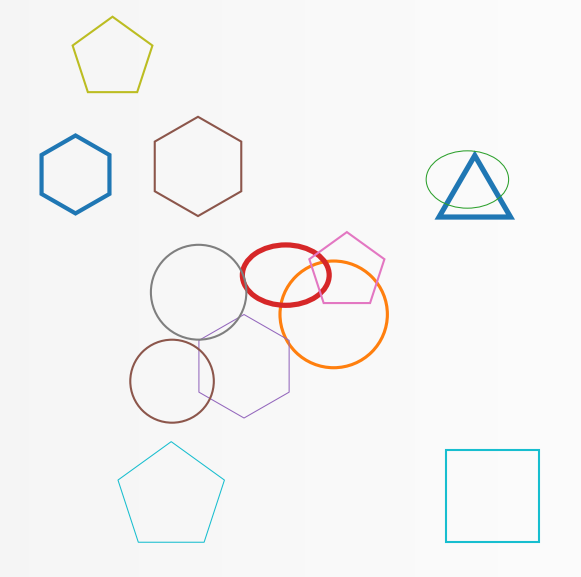[{"shape": "triangle", "thickness": 2.5, "radius": 0.35, "center": [0.817, 0.659]}, {"shape": "hexagon", "thickness": 2, "radius": 0.34, "center": [0.13, 0.697]}, {"shape": "circle", "thickness": 1.5, "radius": 0.46, "center": [0.574, 0.455]}, {"shape": "oval", "thickness": 0.5, "radius": 0.35, "center": [0.804, 0.688]}, {"shape": "oval", "thickness": 2.5, "radius": 0.37, "center": [0.492, 0.523]}, {"shape": "hexagon", "thickness": 0.5, "radius": 0.45, "center": [0.42, 0.365]}, {"shape": "circle", "thickness": 1, "radius": 0.36, "center": [0.296, 0.339]}, {"shape": "hexagon", "thickness": 1, "radius": 0.43, "center": [0.341, 0.711]}, {"shape": "pentagon", "thickness": 1, "radius": 0.34, "center": [0.597, 0.529]}, {"shape": "circle", "thickness": 1, "radius": 0.41, "center": [0.342, 0.493]}, {"shape": "pentagon", "thickness": 1, "radius": 0.36, "center": [0.194, 0.898]}, {"shape": "pentagon", "thickness": 0.5, "radius": 0.48, "center": [0.295, 0.138]}, {"shape": "square", "thickness": 1, "radius": 0.4, "center": [0.847, 0.141]}]